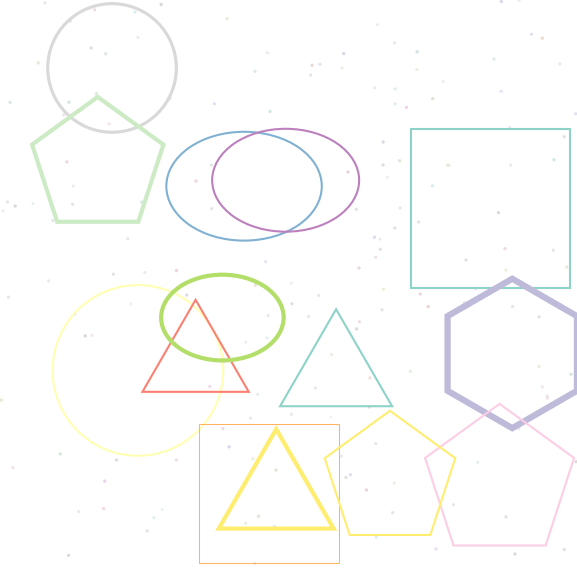[{"shape": "square", "thickness": 1, "radius": 0.69, "center": [0.85, 0.638]}, {"shape": "triangle", "thickness": 1, "radius": 0.56, "center": [0.582, 0.352]}, {"shape": "circle", "thickness": 1, "radius": 0.74, "center": [0.239, 0.358]}, {"shape": "hexagon", "thickness": 3, "radius": 0.65, "center": [0.887, 0.387]}, {"shape": "triangle", "thickness": 1, "radius": 0.53, "center": [0.339, 0.374]}, {"shape": "oval", "thickness": 1, "radius": 0.67, "center": [0.423, 0.677]}, {"shape": "square", "thickness": 0.5, "radius": 0.6, "center": [0.466, 0.145]}, {"shape": "oval", "thickness": 2, "radius": 0.53, "center": [0.385, 0.449]}, {"shape": "pentagon", "thickness": 1, "radius": 0.68, "center": [0.865, 0.164]}, {"shape": "circle", "thickness": 1.5, "radius": 0.56, "center": [0.194, 0.881]}, {"shape": "oval", "thickness": 1, "radius": 0.64, "center": [0.495, 0.687]}, {"shape": "pentagon", "thickness": 2, "radius": 0.6, "center": [0.169, 0.712]}, {"shape": "triangle", "thickness": 2, "radius": 0.57, "center": [0.478, 0.141]}, {"shape": "pentagon", "thickness": 1, "radius": 0.59, "center": [0.675, 0.169]}]